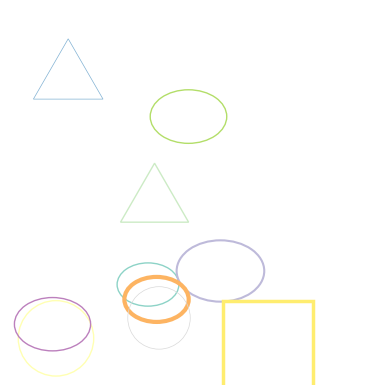[{"shape": "oval", "thickness": 1, "radius": 0.4, "center": [0.384, 0.261]}, {"shape": "circle", "thickness": 1, "radius": 0.49, "center": [0.145, 0.121]}, {"shape": "oval", "thickness": 1.5, "radius": 0.57, "center": [0.573, 0.296]}, {"shape": "triangle", "thickness": 0.5, "radius": 0.52, "center": [0.177, 0.795]}, {"shape": "oval", "thickness": 3, "radius": 0.42, "center": [0.407, 0.222]}, {"shape": "oval", "thickness": 1, "radius": 0.5, "center": [0.49, 0.697]}, {"shape": "circle", "thickness": 0.5, "radius": 0.41, "center": [0.413, 0.174]}, {"shape": "oval", "thickness": 1, "radius": 0.49, "center": [0.136, 0.158]}, {"shape": "triangle", "thickness": 1, "radius": 0.51, "center": [0.401, 0.474]}, {"shape": "square", "thickness": 2.5, "radius": 0.58, "center": [0.696, 0.1]}]